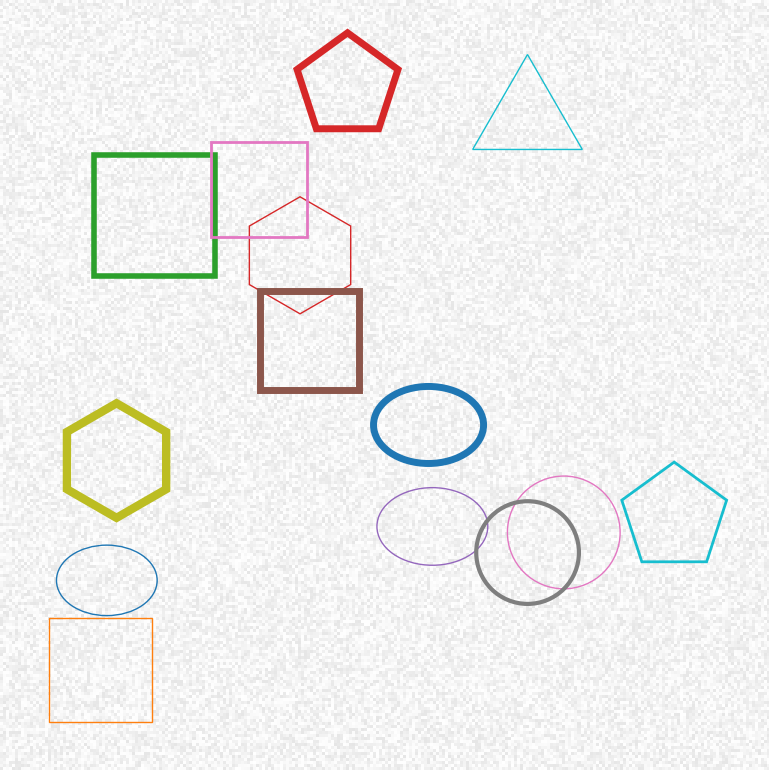[{"shape": "oval", "thickness": 0.5, "radius": 0.33, "center": [0.139, 0.246]}, {"shape": "oval", "thickness": 2.5, "radius": 0.36, "center": [0.557, 0.448]}, {"shape": "square", "thickness": 0.5, "radius": 0.34, "center": [0.131, 0.13]}, {"shape": "square", "thickness": 2, "radius": 0.39, "center": [0.201, 0.72]}, {"shape": "hexagon", "thickness": 0.5, "radius": 0.38, "center": [0.39, 0.668]}, {"shape": "pentagon", "thickness": 2.5, "radius": 0.34, "center": [0.451, 0.889]}, {"shape": "oval", "thickness": 0.5, "radius": 0.36, "center": [0.562, 0.316]}, {"shape": "square", "thickness": 2.5, "radius": 0.32, "center": [0.402, 0.558]}, {"shape": "square", "thickness": 1, "radius": 0.31, "center": [0.336, 0.754]}, {"shape": "circle", "thickness": 0.5, "radius": 0.37, "center": [0.732, 0.309]}, {"shape": "circle", "thickness": 1.5, "radius": 0.33, "center": [0.685, 0.282]}, {"shape": "hexagon", "thickness": 3, "radius": 0.37, "center": [0.151, 0.402]}, {"shape": "pentagon", "thickness": 1, "radius": 0.36, "center": [0.876, 0.328]}, {"shape": "triangle", "thickness": 0.5, "radius": 0.41, "center": [0.685, 0.847]}]